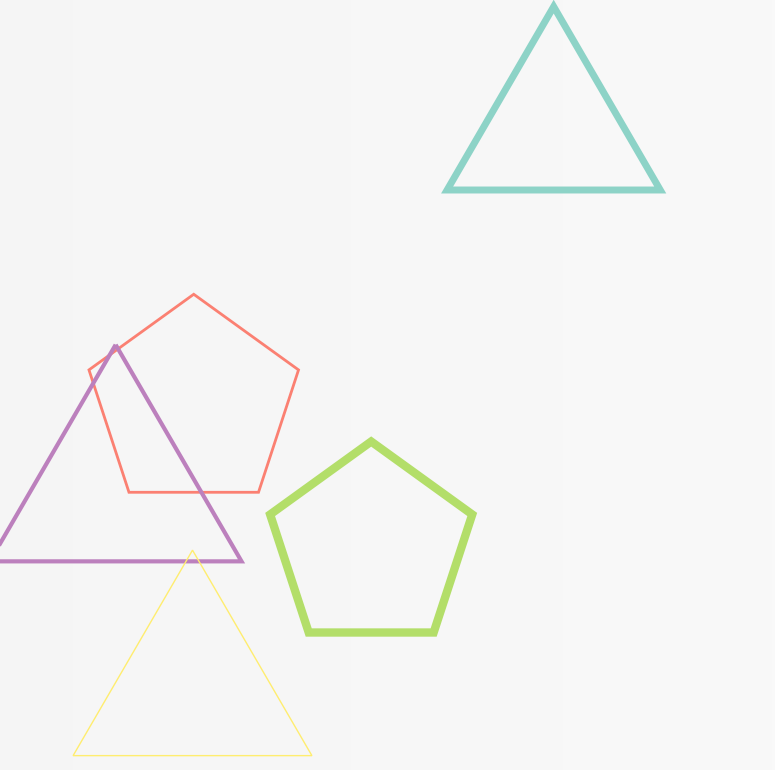[{"shape": "triangle", "thickness": 2.5, "radius": 0.79, "center": [0.714, 0.833]}, {"shape": "pentagon", "thickness": 1, "radius": 0.71, "center": [0.25, 0.476]}, {"shape": "pentagon", "thickness": 3, "radius": 0.69, "center": [0.479, 0.289]}, {"shape": "triangle", "thickness": 1.5, "radius": 0.94, "center": [0.149, 0.365]}, {"shape": "triangle", "thickness": 0.5, "radius": 0.89, "center": [0.248, 0.108]}]